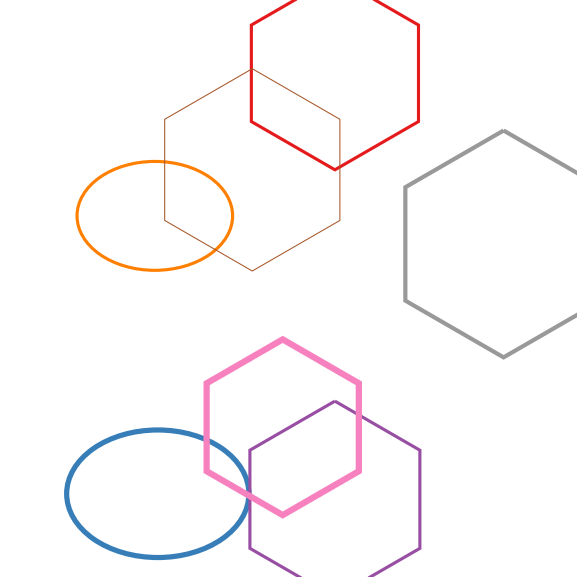[{"shape": "hexagon", "thickness": 1.5, "radius": 0.84, "center": [0.58, 0.872]}, {"shape": "oval", "thickness": 2.5, "radius": 0.79, "center": [0.273, 0.144]}, {"shape": "hexagon", "thickness": 1.5, "radius": 0.85, "center": [0.58, 0.135]}, {"shape": "oval", "thickness": 1.5, "radius": 0.67, "center": [0.268, 0.625]}, {"shape": "hexagon", "thickness": 0.5, "radius": 0.88, "center": [0.437, 0.705]}, {"shape": "hexagon", "thickness": 3, "radius": 0.76, "center": [0.49, 0.259]}, {"shape": "hexagon", "thickness": 2, "radius": 0.98, "center": [0.872, 0.577]}]